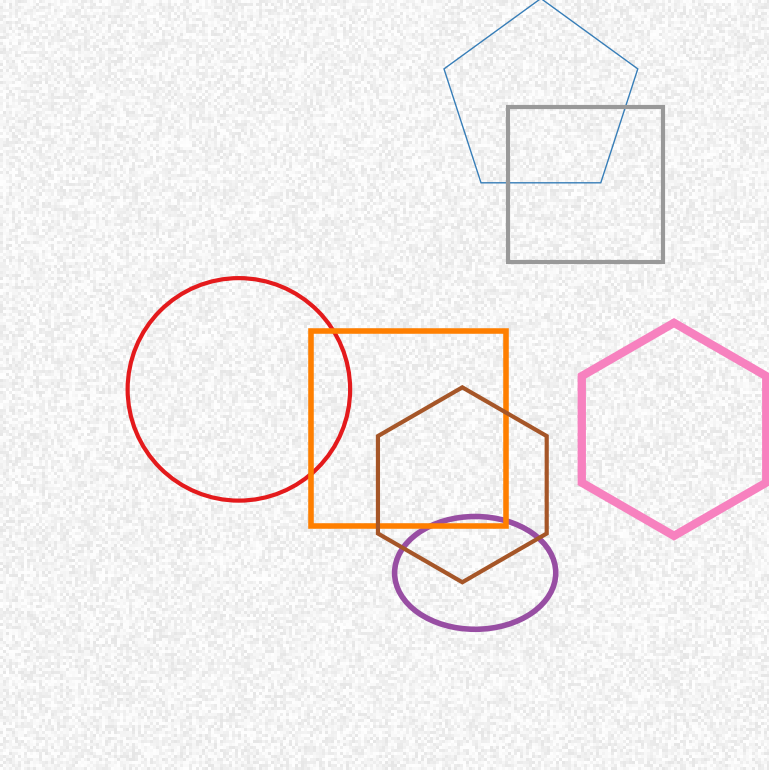[{"shape": "circle", "thickness": 1.5, "radius": 0.72, "center": [0.31, 0.494]}, {"shape": "pentagon", "thickness": 0.5, "radius": 0.66, "center": [0.702, 0.87]}, {"shape": "oval", "thickness": 2, "radius": 0.52, "center": [0.617, 0.256]}, {"shape": "square", "thickness": 2, "radius": 0.64, "center": [0.53, 0.443]}, {"shape": "hexagon", "thickness": 1.5, "radius": 0.63, "center": [0.6, 0.37]}, {"shape": "hexagon", "thickness": 3, "radius": 0.69, "center": [0.875, 0.442]}, {"shape": "square", "thickness": 1.5, "radius": 0.5, "center": [0.76, 0.761]}]